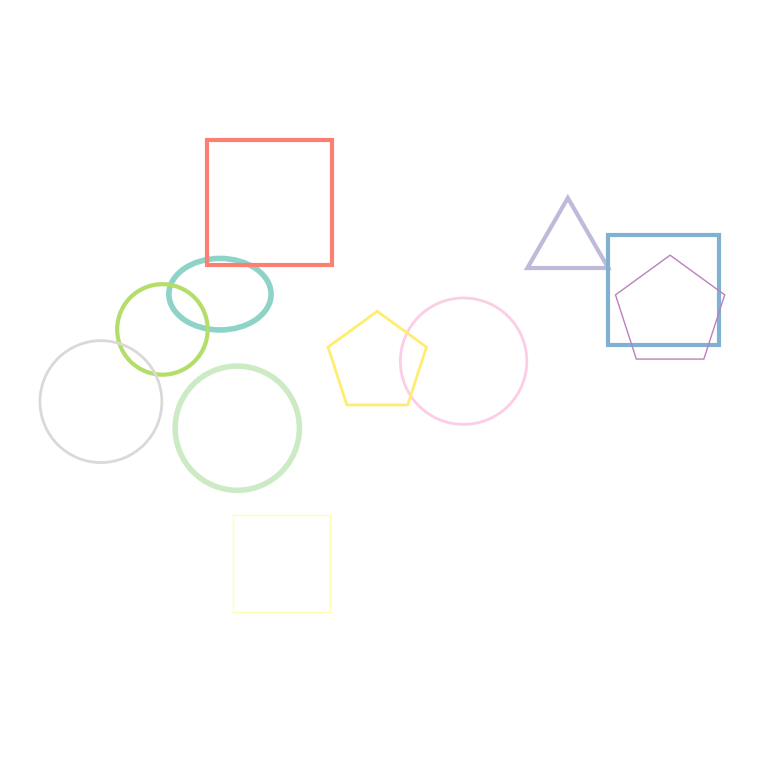[{"shape": "oval", "thickness": 2, "radius": 0.33, "center": [0.286, 0.618]}, {"shape": "square", "thickness": 0.5, "radius": 0.32, "center": [0.366, 0.268]}, {"shape": "triangle", "thickness": 1.5, "radius": 0.3, "center": [0.737, 0.682]}, {"shape": "square", "thickness": 1.5, "radius": 0.41, "center": [0.35, 0.737]}, {"shape": "square", "thickness": 1.5, "radius": 0.36, "center": [0.862, 0.623]}, {"shape": "circle", "thickness": 1.5, "radius": 0.29, "center": [0.211, 0.572]}, {"shape": "circle", "thickness": 1, "radius": 0.41, "center": [0.602, 0.531]}, {"shape": "circle", "thickness": 1, "radius": 0.4, "center": [0.131, 0.478]}, {"shape": "pentagon", "thickness": 0.5, "radius": 0.37, "center": [0.87, 0.594]}, {"shape": "circle", "thickness": 2, "radius": 0.4, "center": [0.308, 0.444]}, {"shape": "pentagon", "thickness": 1, "radius": 0.34, "center": [0.49, 0.529]}]